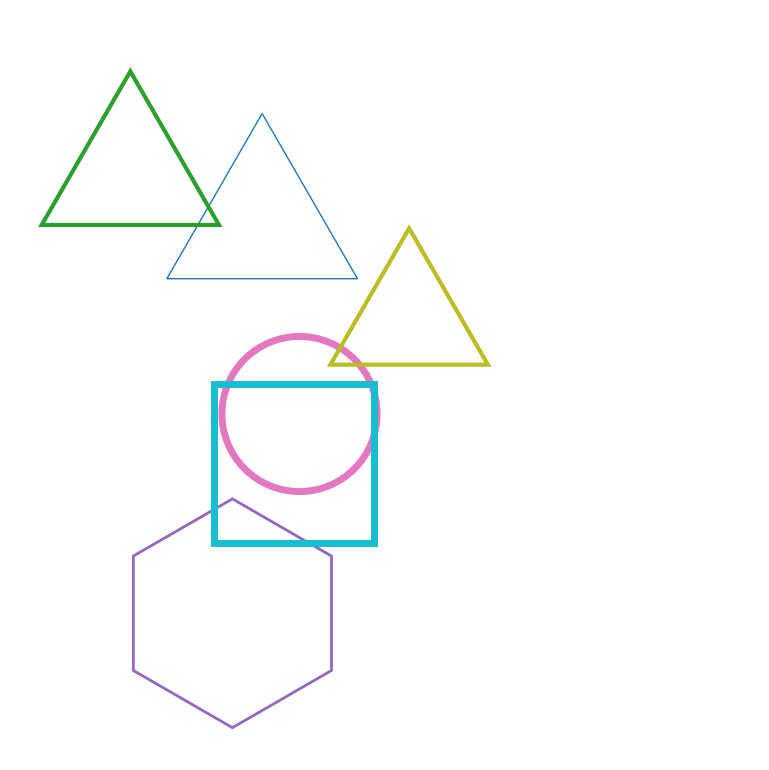[{"shape": "triangle", "thickness": 0.5, "radius": 0.71, "center": [0.34, 0.71]}, {"shape": "triangle", "thickness": 1.5, "radius": 0.66, "center": [0.169, 0.774]}, {"shape": "hexagon", "thickness": 1, "radius": 0.74, "center": [0.302, 0.204]}, {"shape": "circle", "thickness": 2.5, "radius": 0.5, "center": [0.389, 0.462]}, {"shape": "triangle", "thickness": 1.5, "radius": 0.59, "center": [0.531, 0.585]}, {"shape": "square", "thickness": 2.5, "radius": 0.52, "center": [0.382, 0.398]}]